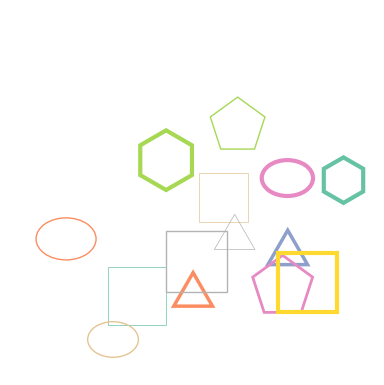[{"shape": "square", "thickness": 0.5, "radius": 0.38, "center": [0.356, 0.232]}, {"shape": "hexagon", "thickness": 3, "radius": 0.3, "center": [0.892, 0.532]}, {"shape": "triangle", "thickness": 2.5, "radius": 0.29, "center": [0.502, 0.234]}, {"shape": "oval", "thickness": 1, "radius": 0.39, "center": [0.172, 0.38]}, {"shape": "triangle", "thickness": 2.5, "radius": 0.3, "center": [0.747, 0.342]}, {"shape": "pentagon", "thickness": 2, "radius": 0.41, "center": [0.734, 0.255]}, {"shape": "oval", "thickness": 3, "radius": 0.33, "center": [0.746, 0.538]}, {"shape": "hexagon", "thickness": 3, "radius": 0.39, "center": [0.431, 0.584]}, {"shape": "pentagon", "thickness": 1, "radius": 0.37, "center": [0.617, 0.673]}, {"shape": "square", "thickness": 3, "radius": 0.38, "center": [0.798, 0.266]}, {"shape": "oval", "thickness": 1, "radius": 0.33, "center": [0.294, 0.118]}, {"shape": "square", "thickness": 0.5, "radius": 0.32, "center": [0.58, 0.487]}, {"shape": "triangle", "thickness": 0.5, "radius": 0.3, "center": [0.609, 0.382]}, {"shape": "square", "thickness": 1, "radius": 0.4, "center": [0.511, 0.321]}]